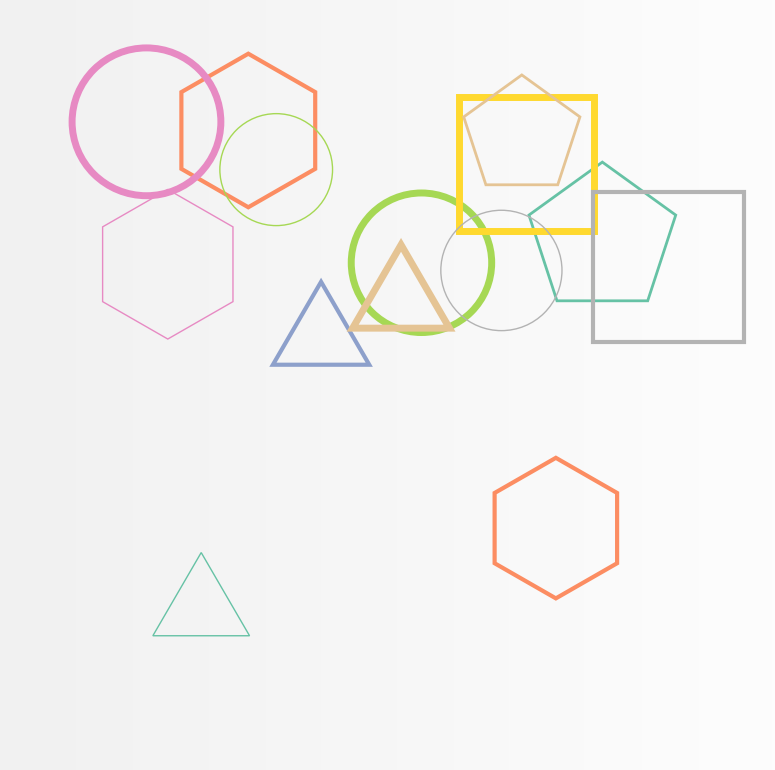[{"shape": "pentagon", "thickness": 1, "radius": 0.5, "center": [0.777, 0.69]}, {"shape": "triangle", "thickness": 0.5, "radius": 0.36, "center": [0.26, 0.21]}, {"shape": "hexagon", "thickness": 1.5, "radius": 0.46, "center": [0.717, 0.314]}, {"shape": "hexagon", "thickness": 1.5, "radius": 0.5, "center": [0.32, 0.831]}, {"shape": "triangle", "thickness": 1.5, "radius": 0.36, "center": [0.414, 0.562]}, {"shape": "circle", "thickness": 2.5, "radius": 0.48, "center": [0.189, 0.842]}, {"shape": "hexagon", "thickness": 0.5, "radius": 0.49, "center": [0.217, 0.657]}, {"shape": "circle", "thickness": 2.5, "radius": 0.45, "center": [0.544, 0.659]}, {"shape": "circle", "thickness": 0.5, "radius": 0.36, "center": [0.356, 0.78]}, {"shape": "square", "thickness": 2.5, "radius": 0.43, "center": [0.68, 0.787]}, {"shape": "triangle", "thickness": 2.5, "radius": 0.36, "center": [0.517, 0.61]}, {"shape": "pentagon", "thickness": 1, "radius": 0.39, "center": [0.673, 0.824]}, {"shape": "square", "thickness": 1.5, "radius": 0.49, "center": [0.862, 0.654]}, {"shape": "circle", "thickness": 0.5, "radius": 0.39, "center": [0.647, 0.649]}]